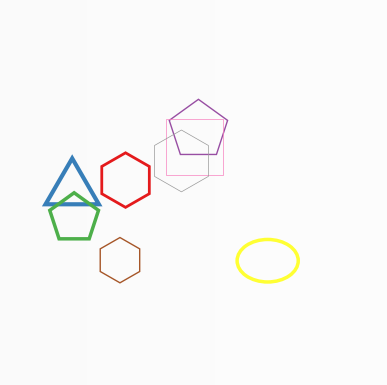[{"shape": "hexagon", "thickness": 2, "radius": 0.35, "center": [0.324, 0.532]}, {"shape": "triangle", "thickness": 3, "radius": 0.4, "center": [0.186, 0.509]}, {"shape": "pentagon", "thickness": 2.5, "radius": 0.33, "center": [0.191, 0.433]}, {"shape": "pentagon", "thickness": 1, "radius": 0.4, "center": [0.512, 0.663]}, {"shape": "oval", "thickness": 2.5, "radius": 0.39, "center": [0.691, 0.323]}, {"shape": "hexagon", "thickness": 1, "radius": 0.29, "center": [0.31, 0.324]}, {"shape": "square", "thickness": 0.5, "radius": 0.36, "center": [0.502, 0.619]}, {"shape": "hexagon", "thickness": 0.5, "radius": 0.4, "center": [0.468, 0.582]}]